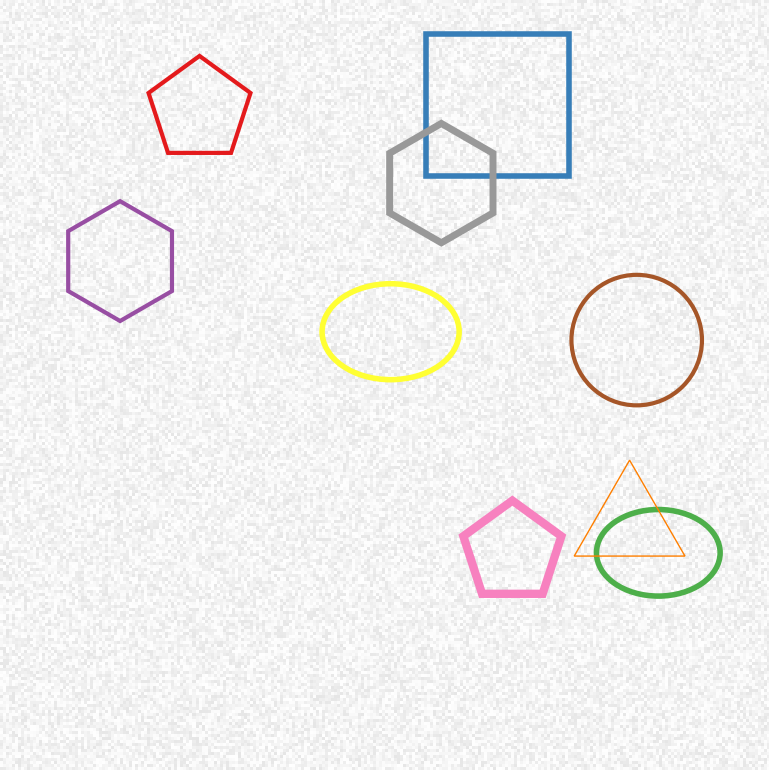[{"shape": "pentagon", "thickness": 1.5, "radius": 0.35, "center": [0.259, 0.858]}, {"shape": "square", "thickness": 2, "radius": 0.46, "center": [0.646, 0.864]}, {"shape": "oval", "thickness": 2, "radius": 0.4, "center": [0.855, 0.282]}, {"shape": "hexagon", "thickness": 1.5, "radius": 0.39, "center": [0.156, 0.661]}, {"shape": "triangle", "thickness": 0.5, "radius": 0.42, "center": [0.818, 0.319]}, {"shape": "oval", "thickness": 2, "radius": 0.45, "center": [0.507, 0.569]}, {"shape": "circle", "thickness": 1.5, "radius": 0.42, "center": [0.827, 0.558]}, {"shape": "pentagon", "thickness": 3, "radius": 0.33, "center": [0.665, 0.283]}, {"shape": "hexagon", "thickness": 2.5, "radius": 0.39, "center": [0.573, 0.762]}]